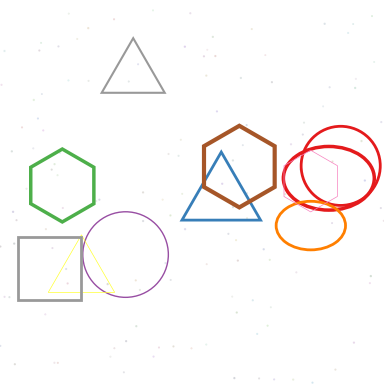[{"shape": "circle", "thickness": 2, "radius": 0.51, "center": [0.885, 0.569]}, {"shape": "oval", "thickness": 2.5, "radius": 0.59, "center": [0.854, 0.537]}, {"shape": "triangle", "thickness": 2, "radius": 0.59, "center": [0.575, 0.487]}, {"shape": "hexagon", "thickness": 2.5, "radius": 0.47, "center": [0.162, 0.518]}, {"shape": "circle", "thickness": 1, "radius": 0.56, "center": [0.326, 0.339]}, {"shape": "oval", "thickness": 2, "radius": 0.45, "center": [0.807, 0.414]}, {"shape": "triangle", "thickness": 0.5, "radius": 0.5, "center": [0.212, 0.29]}, {"shape": "hexagon", "thickness": 3, "radius": 0.53, "center": [0.622, 0.567]}, {"shape": "hexagon", "thickness": 0.5, "radius": 0.4, "center": [0.807, 0.53]}, {"shape": "square", "thickness": 2, "radius": 0.41, "center": [0.129, 0.303]}, {"shape": "triangle", "thickness": 1.5, "radius": 0.47, "center": [0.346, 0.806]}]